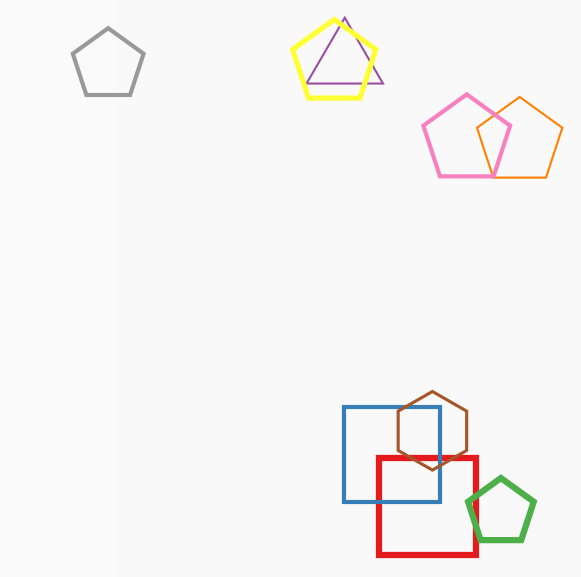[{"shape": "square", "thickness": 3, "radius": 0.42, "center": [0.735, 0.122]}, {"shape": "square", "thickness": 2, "radius": 0.41, "center": [0.675, 0.212]}, {"shape": "pentagon", "thickness": 3, "radius": 0.3, "center": [0.862, 0.112]}, {"shape": "triangle", "thickness": 1, "radius": 0.38, "center": [0.593, 0.892]}, {"shape": "pentagon", "thickness": 1, "radius": 0.39, "center": [0.894, 0.754]}, {"shape": "pentagon", "thickness": 2.5, "radius": 0.38, "center": [0.575, 0.89]}, {"shape": "hexagon", "thickness": 1.5, "radius": 0.34, "center": [0.744, 0.253]}, {"shape": "pentagon", "thickness": 2, "radius": 0.39, "center": [0.803, 0.757]}, {"shape": "pentagon", "thickness": 2, "radius": 0.32, "center": [0.186, 0.886]}]